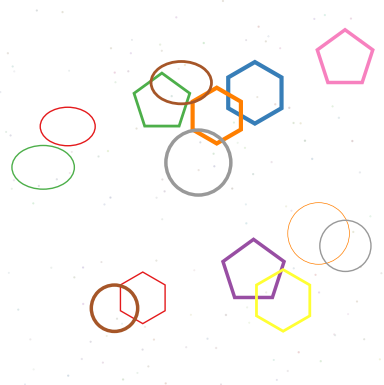[{"shape": "oval", "thickness": 1, "radius": 0.36, "center": [0.176, 0.671]}, {"shape": "hexagon", "thickness": 1, "radius": 0.33, "center": [0.371, 0.226]}, {"shape": "hexagon", "thickness": 3, "radius": 0.4, "center": [0.662, 0.759]}, {"shape": "oval", "thickness": 1, "radius": 0.41, "center": [0.112, 0.565]}, {"shape": "pentagon", "thickness": 2, "radius": 0.38, "center": [0.42, 0.734]}, {"shape": "pentagon", "thickness": 2.5, "radius": 0.42, "center": [0.658, 0.295]}, {"shape": "hexagon", "thickness": 3, "radius": 0.36, "center": [0.563, 0.7]}, {"shape": "circle", "thickness": 0.5, "radius": 0.4, "center": [0.827, 0.394]}, {"shape": "hexagon", "thickness": 2, "radius": 0.4, "center": [0.735, 0.22]}, {"shape": "circle", "thickness": 2.5, "radius": 0.3, "center": [0.297, 0.199]}, {"shape": "oval", "thickness": 2, "radius": 0.39, "center": [0.471, 0.785]}, {"shape": "pentagon", "thickness": 2.5, "radius": 0.38, "center": [0.896, 0.847]}, {"shape": "circle", "thickness": 2.5, "radius": 0.42, "center": [0.515, 0.578]}, {"shape": "circle", "thickness": 1, "radius": 0.33, "center": [0.897, 0.361]}]